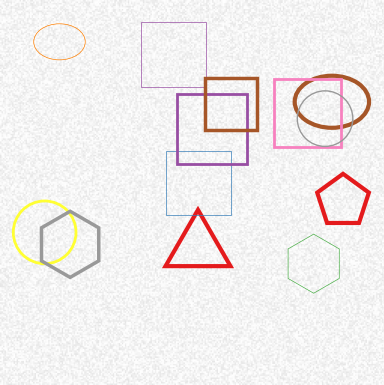[{"shape": "pentagon", "thickness": 3, "radius": 0.35, "center": [0.891, 0.478]}, {"shape": "triangle", "thickness": 3, "radius": 0.49, "center": [0.514, 0.357]}, {"shape": "square", "thickness": 0.5, "radius": 0.42, "center": [0.516, 0.525]}, {"shape": "hexagon", "thickness": 0.5, "radius": 0.38, "center": [0.815, 0.315]}, {"shape": "square", "thickness": 2, "radius": 0.45, "center": [0.551, 0.665]}, {"shape": "square", "thickness": 0.5, "radius": 0.42, "center": [0.45, 0.86]}, {"shape": "oval", "thickness": 0.5, "radius": 0.33, "center": [0.154, 0.891]}, {"shape": "circle", "thickness": 2, "radius": 0.41, "center": [0.116, 0.397]}, {"shape": "square", "thickness": 2.5, "radius": 0.33, "center": [0.6, 0.73]}, {"shape": "oval", "thickness": 3, "radius": 0.48, "center": [0.862, 0.736]}, {"shape": "square", "thickness": 2, "radius": 0.44, "center": [0.798, 0.706]}, {"shape": "circle", "thickness": 1, "radius": 0.36, "center": [0.844, 0.692]}, {"shape": "hexagon", "thickness": 2.5, "radius": 0.43, "center": [0.182, 0.365]}]